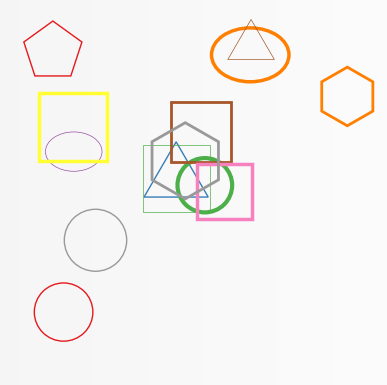[{"shape": "circle", "thickness": 1, "radius": 0.38, "center": [0.164, 0.189]}, {"shape": "pentagon", "thickness": 1, "radius": 0.39, "center": [0.136, 0.867]}, {"shape": "triangle", "thickness": 1, "radius": 0.48, "center": [0.455, 0.536]}, {"shape": "square", "thickness": 0.5, "radius": 0.43, "center": [0.456, 0.536]}, {"shape": "circle", "thickness": 3, "radius": 0.35, "center": [0.529, 0.519]}, {"shape": "oval", "thickness": 0.5, "radius": 0.36, "center": [0.19, 0.606]}, {"shape": "hexagon", "thickness": 2, "radius": 0.38, "center": [0.896, 0.749]}, {"shape": "oval", "thickness": 2.5, "radius": 0.5, "center": [0.646, 0.858]}, {"shape": "square", "thickness": 2.5, "radius": 0.44, "center": [0.188, 0.671]}, {"shape": "triangle", "thickness": 0.5, "radius": 0.35, "center": [0.648, 0.88]}, {"shape": "square", "thickness": 2, "radius": 0.39, "center": [0.519, 0.657]}, {"shape": "square", "thickness": 2.5, "radius": 0.36, "center": [0.58, 0.503]}, {"shape": "hexagon", "thickness": 2, "radius": 0.49, "center": [0.478, 0.582]}, {"shape": "circle", "thickness": 1, "radius": 0.4, "center": [0.246, 0.376]}]